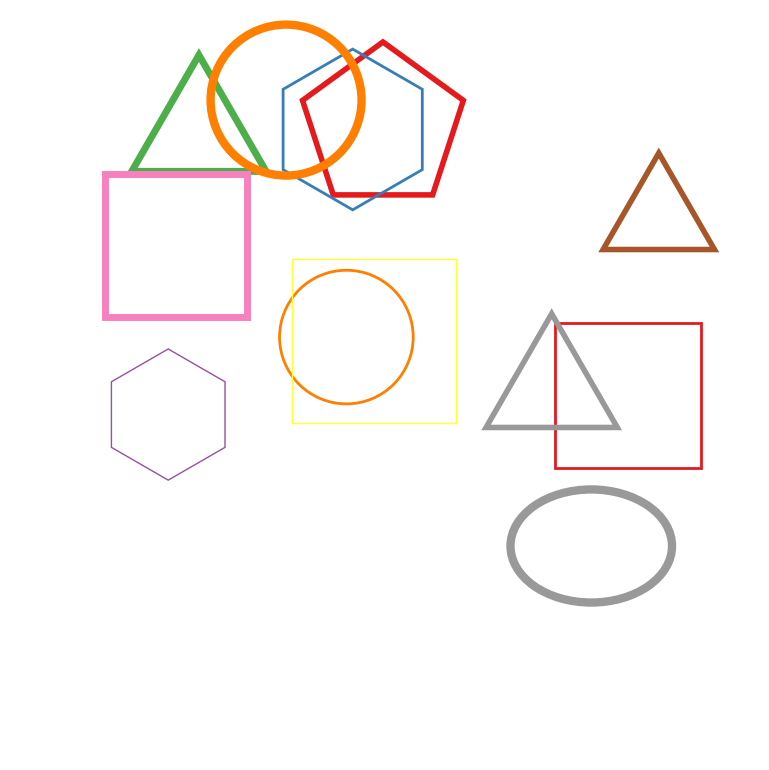[{"shape": "square", "thickness": 1, "radius": 0.47, "center": [0.815, 0.486]}, {"shape": "pentagon", "thickness": 2, "radius": 0.55, "center": [0.497, 0.836]}, {"shape": "hexagon", "thickness": 1, "radius": 0.52, "center": [0.458, 0.832]}, {"shape": "triangle", "thickness": 2.5, "radius": 0.5, "center": [0.258, 0.828]}, {"shape": "hexagon", "thickness": 0.5, "radius": 0.43, "center": [0.218, 0.462]}, {"shape": "circle", "thickness": 3, "radius": 0.49, "center": [0.372, 0.87]}, {"shape": "circle", "thickness": 1, "radius": 0.43, "center": [0.45, 0.562]}, {"shape": "square", "thickness": 0.5, "radius": 0.53, "center": [0.485, 0.557]}, {"shape": "triangle", "thickness": 2, "radius": 0.42, "center": [0.856, 0.718]}, {"shape": "square", "thickness": 2.5, "radius": 0.46, "center": [0.228, 0.681]}, {"shape": "triangle", "thickness": 2, "radius": 0.49, "center": [0.716, 0.494]}, {"shape": "oval", "thickness": 3, "radius": 0.52, "center": [0.768, 0.291]}]